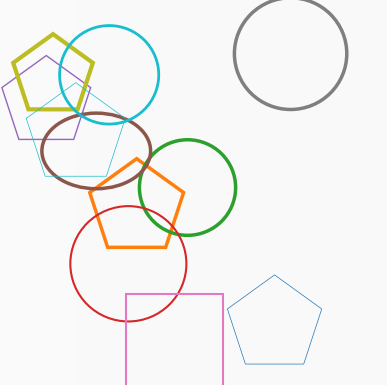[{"shape": "pentagon", "thickness": 0.5, "radius": 0.64, "center": [0.709, 0.158]}, {"shape": "pentagon", "thickness": 2.5, "radius": 0.64, "center": [0.353, 0.461]}, {"shape": "circle", "thickness": 2.5, "radius": 0.62, "center": [0.484, 0.513]}, {"shape": "circle", "thickness": 1.5, "radius": 0.75, "center": [0.331, 0.315]}, {"shape": "pentagon", "thickness": 1, "radius": 0.6, "center": [0.119, 0.735]}, {"shape": "oval", "thickness": 2.5, "radius": 0.7, "center": [0.248, 0.608]}, {"shape": "square", "thickness": 1.5, "radius": 0.63, "center": [0.45, 0.11]}, {"shape": "circle", "thickness": 2.5, "radius": 0.73, "center": [0.75, 0.861]}, {"shape": "pentagon", "thickness": 3, "radius": 0.54, "center": [0.137, 0.803]}, {"shape": "circle", "thickness": 2, "radius": 0.64, "center": [0.282, 0.806]}, {"shape": "pentagon", "thickness": 0.5, "radius": 0.67, "center": [0.195, 0.651]}]